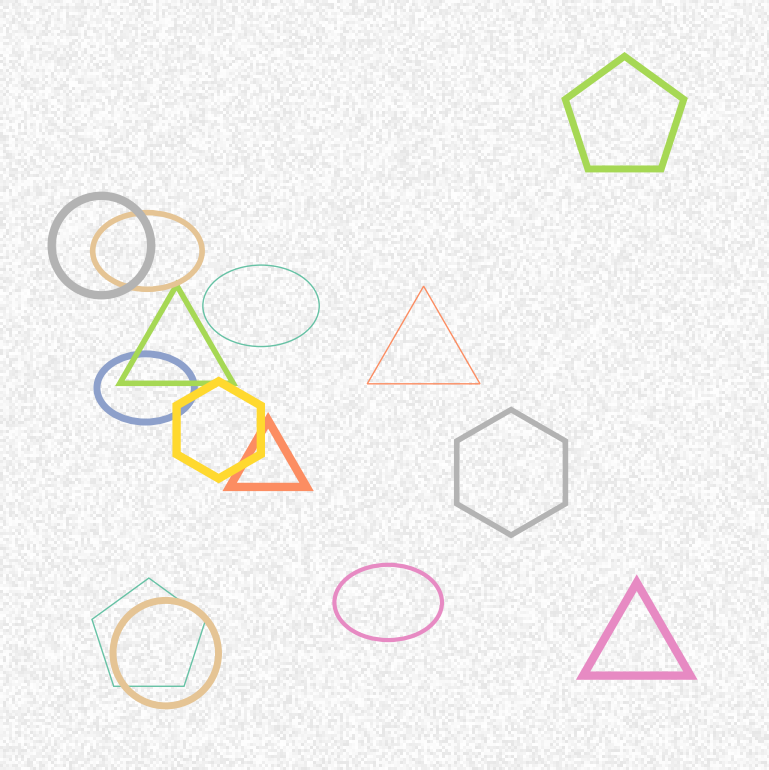[{"shape": "oval", "thickness": 0.5, "radius": 0.38, "center": [0.339, 0.603]}, {"shape": "pentagon", "thickness": 0.5, "radius": 0.39, "center": [0.193, 0.172]}, {"shape": "triangle", "thickness": 3, "radius": 0.29, "center": [0.348, 0.396]}, {"shape": "triangle", "thickness": 0.5, "radius": 0.42, "center": [0.55, 0.544]}, {"shape": "oval", "thickness": 2.5, "radius": 0.32, "center": [0.189, 0.496]}, {"shape": "oval", "thickness": 1.5, "radius": 0.35, "center": [0.504, 0.218]}, {"shape": "triangle", "thickness": 3, "radius": 0.4, "center": [0.827, 0.163]}, {"shape": "pentagon", "thickness": 2.5, "radius": 0.4, "center": [0.811, 0.846]}, {"shape": "triangle", "thickness": 2, "radius": 0.43, "center": [0.229, 0.545]}, {"shape": "hexagon", "thickness": 3, "radius": 0.32, "center": [0.284, 0.442]}, {"shape": "circle", "thickness": 2.5, "radius": 0.34, "center": [0.215, 0.152]}, {"shape": "oval", "thickness": 2, "radius": 0.36, "center": [0.191, 0.674]}, {"shape": "hexagon", "thickness": 2, "radius": 0.41, "center": [0.664, 0.386]}, {"shape": "circle", "thickness": 3, "radius": 0.32, "center": [0.132, 0.681]}]